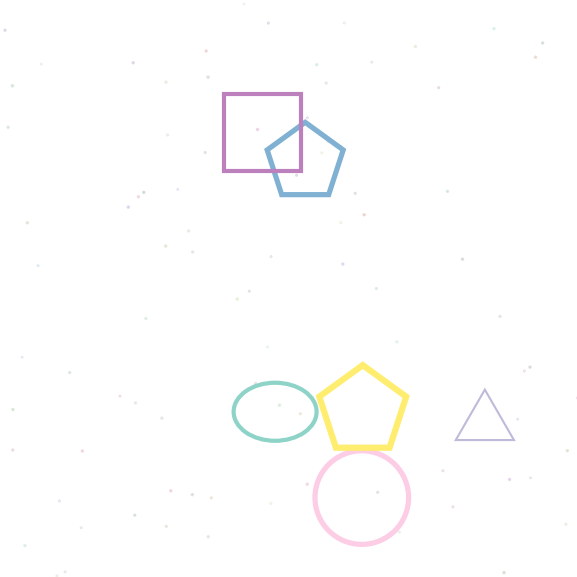[{"shape": "oval", "thickness": 2, "radius": 0.36, "center": [0.476, 0.286]}, {"shape": "triangle", "thickness": 1, "radius": 0.29, "center": [0.84, 0.266]}, {"shape": "pentagon", "thickness": 2.5, "radius": 0.35, "center": [0.528, 0.718]}, {"shape": "circle", "thickness": 2.5, "radius": 0.41, "center": [0.626, 0.138]}, {"shape": "square", "thickness": 2, "radius": 0.33, "center": [0.455, 0.77]}, {"shape": "pentagon", "thickness": 3, "radius": 0.4, "center": [0.628, 0.288]}]